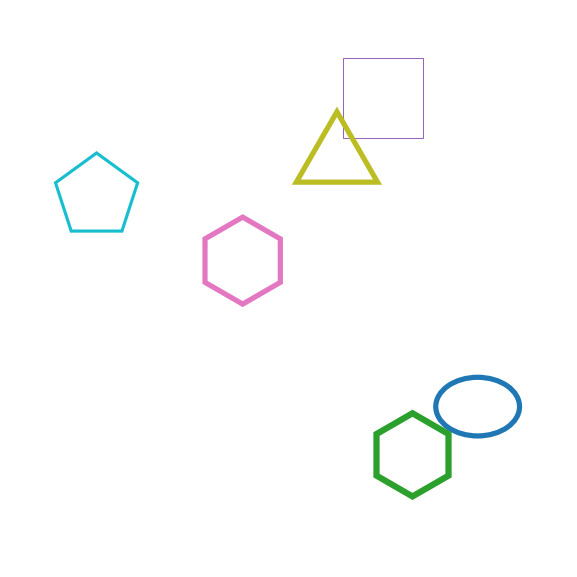[{"shape": "oval", "thickness": 2.5, "radius": 0.36, "center": [0.827, 0.295]}, {"shape": "hexagon", "thickness": 3, "radius": 0.36, "center": [0.714, 0.212]}, {"shape": "square", "thickness": 0.5, "radius": 0.35, "center": [0.664, 0.829]}, {"shape": "hexagon", "thickness": 2.5, "radius": 0.38, "center": [0.42, 0.548]}, {"shape": "triangle", "thickness": 2.5, "radius": 0.41, "center": [0.583, 0.724]}, {"shape": "pentagon", "thickness": 1.5, "radius": 0.37, "center": [0.167, 0.659]}]